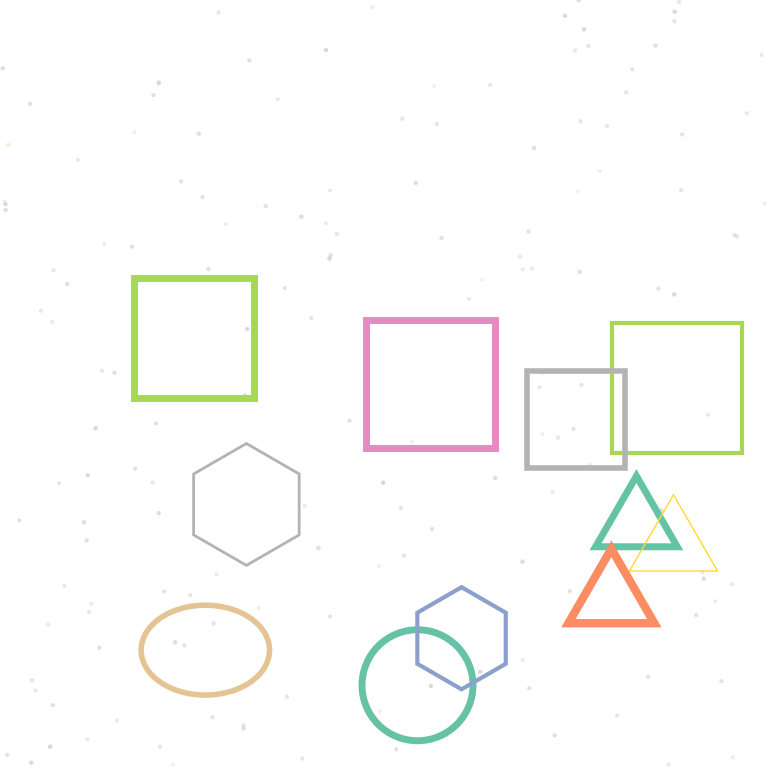[{"shape": "triangle", "thickness": 2.5, "radius": 0.31, "center": [0.827, 0.321]}, {"shape": "circle", "thickness": 2.5, "radius": 0.36, "center": [0.542, 0.11]}, {"shape": "triangle", "thickness": 3, "radius": 0.32, "center": [0.794, 0.223]}, {"shape": "hexagon", "thickness": 1.5, "radius": 0.33, "center": [0.599, 0.171]}, {"shape": "square", "thickness": 2.5, "radius": 0.42, "center": [0.559, 0.501]}, {"shape": "square", "thickness": 2.5, "radius": 0.39, "center": [0.251, 0.561]}, {"shape": "square", "thickness": 1.5, "radius": 0.42, "center": [0.879, 0.496]}, {"shape": "triangle", "thickness": 0.5, "radius": 0.33, "center": [0.875, 0.291]}, {"shape": "oval", "thickness": 2, "radius": 0.42, "center": [0.267, 0.156]}, {"shape": "square", "thickness": 2, "radius": 0.32, "center": [0.748, 0.455]}, {"shape": "hexagon", "thickness": 1, "radius": 0.4, "center": [0.32, 0.345]}]